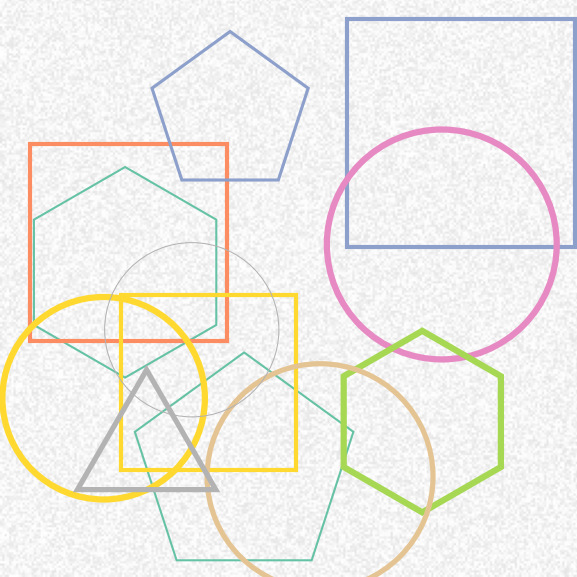[{"shape": "hexagon", "thickness": 1, "radius": 0.91, "center": [0.217, 0.528]}, {"shape": "pentagon", "thickness": 1, "radius": 0.99, "center": [0.423, 0.19]}, {"shape": "square", "thickness": 2, "radius": 0.85, "center": [0.223, 0.58]}, {"shape": "pentagon", "thickness": 1.5, "radius": 0.71, "center": [0.398, 0.802]}, {"shape": "square", "thickness": 2, "radius": 0.99, "center": [0.799, 0.768]}, {"shape": "circle", "thickness": 3, "radius": 1.0, "center": [0.765, 0.576]}, {"shape": "hexagon", "thickness": 3, "radius": 0.79, "center": [0.731, 0.269]}, {"shape": "circle", "thickness": 3, "radius": 0.88, "center": [0.179, 0.31]}, {"shape": "square", "thickness": 2, "radius": 0.76, "center": [0.361, 0.337]}, {"shape": "circle", "thickness": 2.5, "radius": 0.98, "center": [0.554, 0.174]}, {"shape": "circle", "thickness": 0.5, "radius": 0.75, "center": [0.332, 0.428]}, {"shape": "triangle", "thickness": 2.5, "radius": 0.69, "center": [0.254, 0.22]}]